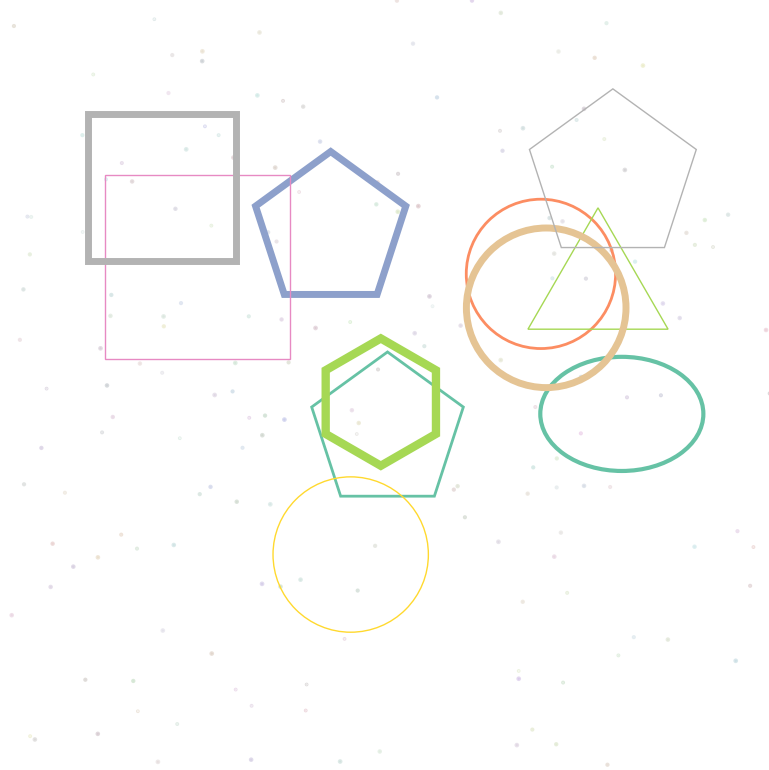[{"shape": "oval", "thickness": 1.5, "radius": 0.53, "center": [0.808, 0.462]}, {"shape": "pentagon", "thickness": 1, "radius": 0.52, "center": [0.503, 0.439]}, {"shape": "circle", "thickness": 1, "radius": 0.48, "center": [0.703, 0.644]}, {"shape": "pentagon", "thickness": 2.5, "radius": 0.51, "center": [0.429, 0.701]}, {"shape": "square", "thickness": 0.5, "radius": 0.6, "center": [0.257, 0.653]}, {"shape": "triangle", "thickness": 0.5, "radius": 0.53, "center": [0.777, 0.625]}, {"shape": "hexagon", "thickness": 3, "radius": 0.41, "center": [0.495, 0.478]}, {"shape": "circle", "thickness": 0.5, "radius": 0.5, "center": [0.455, 0.28]}, {"shape": "circle", "thickness": 2.5, "radius": 0.52, "center": [0.709, 0.6]}, {"shape": "pentagon", "thickness": 0.5, "radius": 0.57, "center": [0.796, 0.771]}, {"shape": "square", "thickness": 2.5, "radius": 0.48, "center": [0.21, 0.756]}]